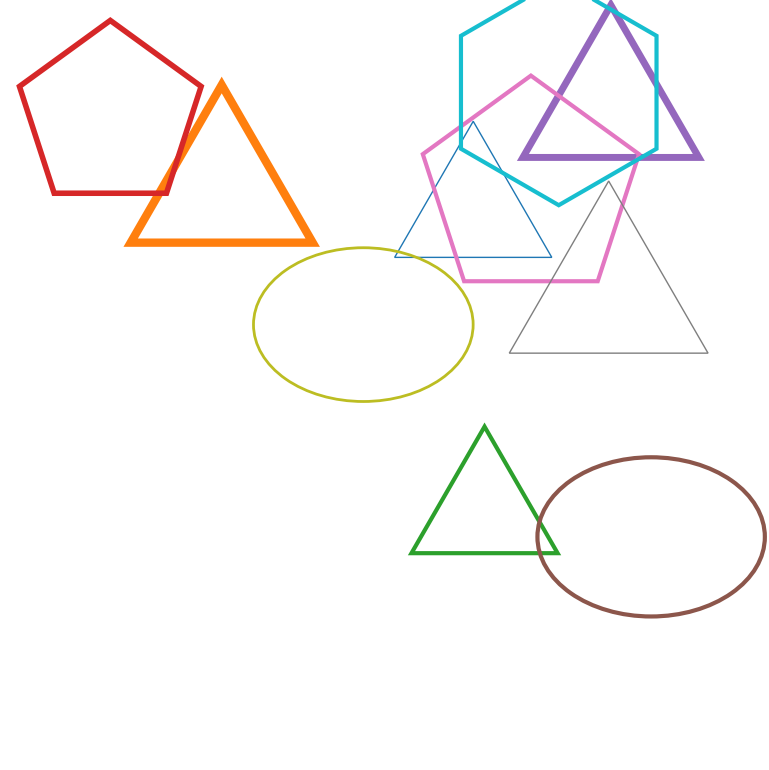[{"shape": "triangle", "thickness": 0.5, "radius": 0.59, "center": [0.615, 0.725]}, {"shape": "triangle", "thickness": 3, "radius": 0.68, "center": [0.288, 0.753]}, {"shape": "triangle", "thickness": 1.5, "radius": 0.55, "center": [0.629, 0.336]}, {"shape": "pentagon", "thickness": 2, "radius": 0.62, "center": [0.143, 0.849]}, {"shape": "triangle", "thickness": 2.5, "radius": 0.66, "center": [0.793, 0.861]}, {"shape": "oval", "thickness": 1.5, "radius": 0.74, "center": [0.846, 0.303]}, {"shape": "pentagon", "thickness": 1.5, "radius": 0.74, "center": [0.689, 0.754]}, {"shape": "triangle", "thickness": 0.5, "radius": 0.75, "center": [0.79, 0.616]}, {"shape": "oval", "thickness": 1, "radius": 0.71, "center": [0.472, 0.578]}, {"shape": "hexagon", "thickness": 1.5, "radius": 0.73, "center": [0.726, 0.88]}]